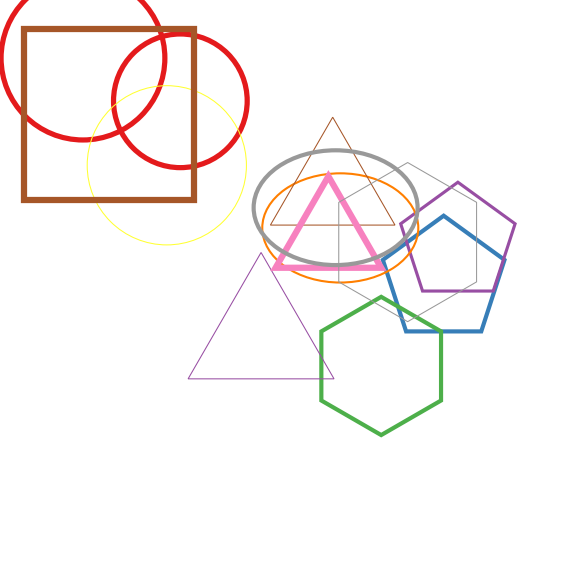[{"shape": "circle", "thickness": 2.5, "radius": 0.71, "center": [0.144, 0.899]}, {"shape": "circle", "thickness": 2.5, "radius": 0.58, "center": [0.312, 0.825]}, {"shape": "pentagon", "thickness": 2, "radius": 0.55, "center": [0.768, 0.515]}, {"shape": "hexagon", "thickness": 2, "radius": 0.6, "center": [0.66, 0.365]}, {"shape": "triangle", "thickness": 0.5, "radius": 0.73, "center": [0.452, 0.416]}, {"shape": "pentagon", "thickness": 1.5, "radius": 0.52, "center": [0.793, 0.579]}, {"shape": "oval", "thickness": 1, "radius": 0.68, "center": [0.589, 0.604]}, {"shape": "circle", "thickness": 0.5, "radius": 0.69, "center": [0.289, 0.713]}, {"shape": "square", "thickness": 3, "radius": 0.74, "center": [0.189, 0.801]}, {"shape": "triangle", "thickness": 0.5, "radius": 0.62, "center": [0.576, 0.672]}, {"shape": "triangle", "thickness": 3, "radius": 0.53, "center": [0.569, 0.588]}, {"shape": "oval", "thickness": 2, "radius": 0.71, "center": [0.581, 0.64]}, {"shape": "hexagon", "thickness": 0.5, "radius": 0.69, "center": [0.706, 0.58]}]